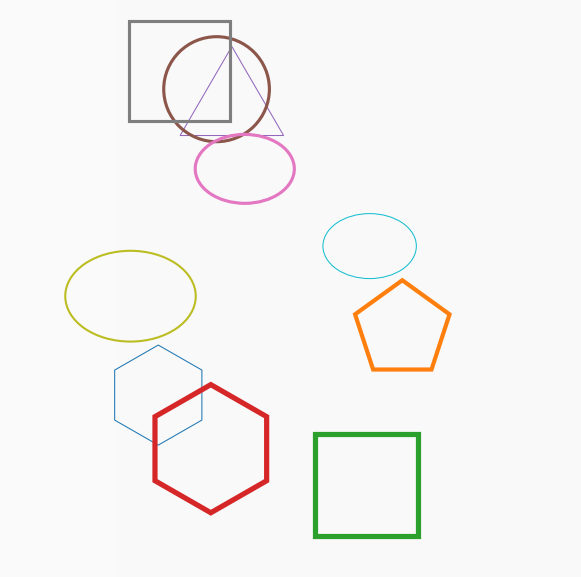[{"shape": "hexagon", "thickness": 0.5, "radius": 0.43, "center": [0.272, 0.315]}, {"shape": "pentagon", "thickness": 2, "radius": 0.43, "center": [0.692, 0.428]}, {"shape": "square", "thickness": 2.5, "radius": 0.44, "center": [0.631, 0.159]}, {"shape": "hexagon", "thickness": 2.5, "radius": 0.55, "center": [0.363, 0.222]}, {"shape": "triangle", "thickness": 0.5, "radius": 0.51, "center": [0.399, 0.816]}, {"shape": "circle", "thickness": 1.5, "radius": 0.45, "center": [0.373, 0.845]}, {"shape": "oval", "thickness": 1.5, "radius": 0.43, "center": [0.421, 0.707]}, {"shape": "square", "thickness": 1.5, "radius": 0.43, "center": [0.308, 0.876]}, {"shape": "oval", "thickness": 1, "radius": 0.56, "center": [0.225, 0.486]}, {"shape": "oval", "thickness": 0.5, "radius": 0.4, "center": [0.636, 0.573]}]